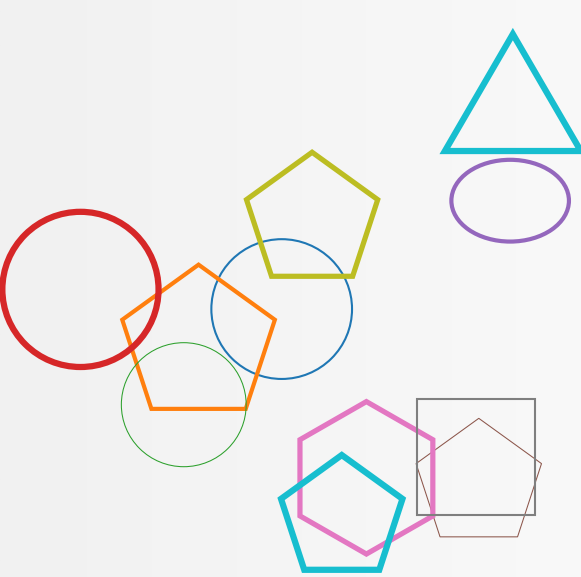[{"shape": "circle", "thickness": 1, "radius": 0.61, "center": [0.485, 0.464]}, {"shape": "pentagon", "thickness": 2, "radius": 0.69, "center": [0.342, 0.403]}, {"shape": "circle", "thickness": 0.5, "radius": 0.54, "center": [0.316, 0.298]}, {"shape": "circle", "thickness": 3, "radius": 0.67, "center": [0.138, 0.498]}, {"shape": "oval", "thickness": 2, "radius": 0.51, "center": [0.878, 0.652]}, {"shape": "pentagon", "thickness": 0.5, "radius": 0.57, "center": [0.824, 0.161]}, {"shape": "hexagon", "thickness": 2.5, "radius": 0.66, "center": [0.63, 0.172]}, {"shape": "square", "thickness": 1, "radius": 0.5, "center": [0.819, 0.208]}, {"shape": "pentagon", "thickness": 2.5, "radius": 0.59, "center": [0.537, 0.617]}, {"shape": "pentagon", "thickness": 3, "radius": 0.55, "center": [0.588, 0.101]}, {"shape": "triangle", "thickness": 3, "radius": 0.67, "center": [0.882, 0.805]}]